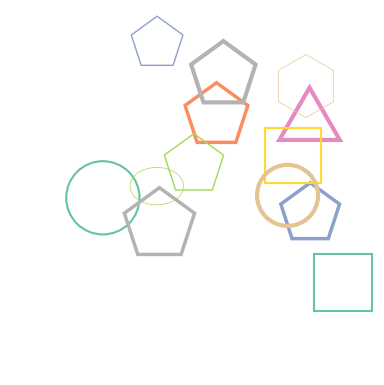[{"shape": "circle", "thickness": 1.5, "radius": 0.48, "center": [0.267, 0.486]}, {"shape": "square", "thickness": 1.5, "radius": 0.37, "center": [0.891, 0.267]}, {"shape": "pentagon", "thickness": 2.5, "radius": 0.43, "center": [0.562, 0.7]}, {"shape": "pentagon", "thickness": 1, "radius": 0.35, "center": [0.408, 0.887]}, {"shape": "pentagon", "thickness": 2.5, "radius": 0.4, "center": [0.806, 0.445]}, {"shape": "triangle", "thickness": 3, "radius": 0.45, "center": [0.804, 0.682]}, {"shape": "oval", "thickness": 0.5, "radius": 0.35, "center": [0.407, 0.517]}, {"shape": "pentagon", "thickness": 1, "radius": 0.41, "center": [0.504, 0.572]}, {"shape": "square", "thickness": 1.5, "radius": 0.36, "center": [0.761, 0.596]}, {"shape": "circle", "thickness": 3, "radius": 0.4, "center": [0.747, 0.492]}, {"shape": "hexagon", "thickness": 0.5, "radius": 0.41, "center": [0.795, 0.777]}, {"shape": "pentagon", "thickness": 2.5, "radius": 0.48, "center": [0.414, 0.417]}, {"shape": "pentagon", "thickness": 3, "radius": 0.44, "center": [0.58, 0.805]}]